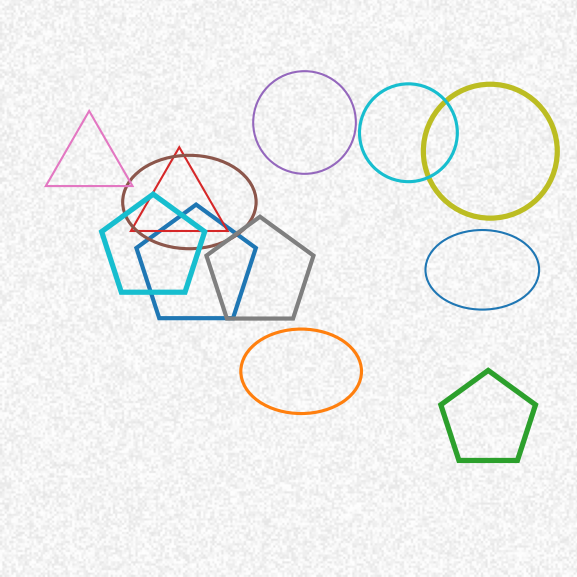[{"shape": "pentagon", "thickness": 2, "radius": 0.54, "center": [0.34, 0.536]}, {"shape": "oval", "thickness": 1, "radius": 0.49, "center": [0.835, 0.532]}, {"shape": "oval", "thickness": 1.5, "radius": 0.52, "center": [0.521, 0.356]}, {"shape": "pentagon", "thickness": 2.5, "radius": 0.43, "center": [0.845, 0.272]}, {"shape": "triangle", "thickness": 1, "radius": 0.48, "center": [0.31, 0.647]}, {"shape": "circle", "thickness": 1, "radius": 0.44, "center": [0.527, 0.787]}, {"shape": "oval", "thickness": 1.5, "radius": 0.58, "center": [0.328, 0.649]}, {"shape": "triangle", "thickness": 1, "radius": 0.43, "center": [0.154, 0.72]}, {"shape": "pentagon", "thickness": 2, "radius": 0.49, "center": [0.45, 0.526]}, {"shape": "circle", "thickness": 2.5, "radius": 0.58, "center": [0.849, 0.737]}, {"shape": "pentagon", "thickness": 2.5, "radius": 0.47, "center": [0.265, 0.569]}, {"shape": "circle", "thickness": 1.5, "radius": 0.42, "center": [0.707, 0.769]}]